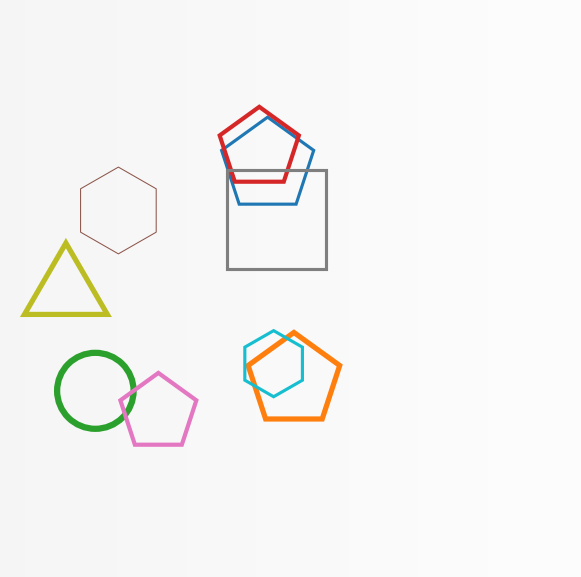[{"shape": "pentagon", "thickness": 1.5, "radius": 0.42, "center": [0.46, 0.713]}, {"shape": "pentagon", "thickness": 2.5, "radius": 0.41, "center": [0.506, 0.341]}, {"shape": "circle", "thickness": 3, "radius": 0.33, "center": [0.164, 0.322]}, {"shape": "pentagon", "thickness": 2, "radius": 0.36, "center": [0.446, 0.742]}, {"shape": "hexagon", "thickness": 0.5, "radius": 0.38, "center": [0.204, 0.635]}, {"shape": "pentagon", "thickness": 2, "radius": 0.34, "center": [0.272, 0.285]}, {"shape": "square", "thickness": 1.5, "radius": 0.43, "center": [0.476, 0.619]}, {"shape": "triangle", "thickness": 2.5, "radius": 0.41, "center": [0.113, 0.496]}, {"shape": "hexagon", "thickness": 1.5, "radius": 0.29, "center": [0.471, 0.369]}]